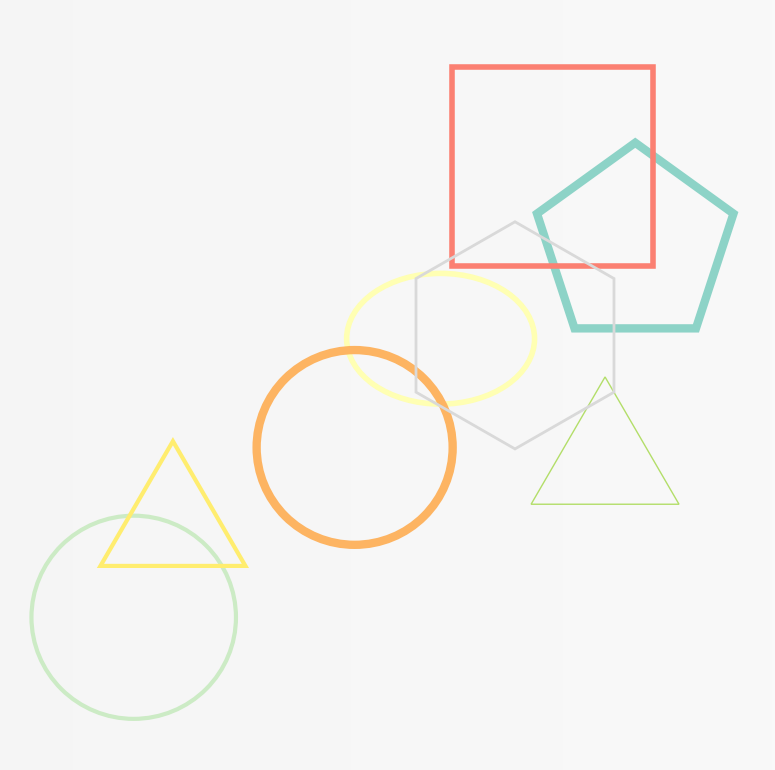[{"shape": "pentagon", "thickness": 3, "radius": 0.67, "center": [0.82, 0.681]}, {"shape": "oval", "thickness": 2, "radius": 0.61, "center": [0.569, 0.56]}, {"shape": "square", "thickness": 2, "radius": 0.65, "center": [0.713, 0.784]}, {"shape": "circle", "thickness": 3, "radius": 0.63, "center": [0.458, 0.419]}, {"shape": "triangle", "thickness": 0.5, "radius": 0.55, "center": [0.781, 0.4]}, {"shape": "hexagon", "thickness": 1, "radius": 0.74, "center": [0.665, 0.564]}, {"shape": "circle", "thickness": 1.5, "radius": 0.66, "center": [0.173, 0.198]}, {"shape": "triangle", "thickness": 1.5, "radius": 0.54, "center": [0.223, 0.319]}]